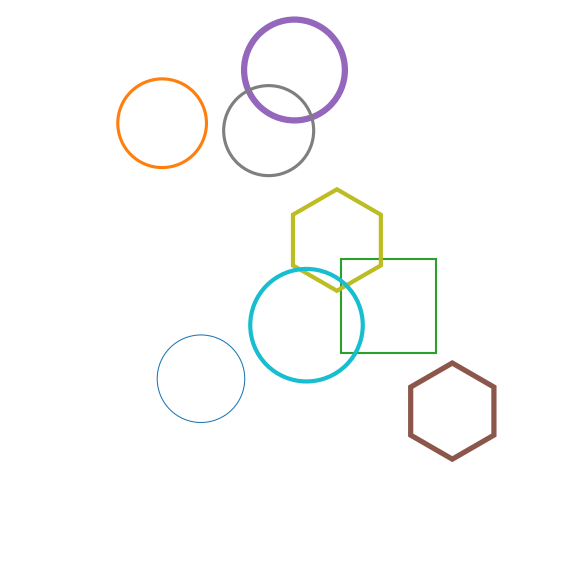[{"shape": "circle", "thickness": 0.5, "radius": 0.38, "center": [0.348, 0.343]}, {"shape": "circle", "thickness": 1.5, "radius": 0.38, "center": [0.281, 0.786]}, {"shape": "square", "thickness": 1, "radius": 0.41, "center": [0.673, 0.469]}, {"shape": "circle", "thickness": 3, "radius": 0.44, "center": [0.51, 0.878]}, {"shape": "hexagon", "thickness": 2.5, "radius": 0.42, "center": [0.783, 0.287]}, {"shape": "circle", "thickness": 1.5, "radius": 0.39, "center": [0.465, 0.773]}, {"shape": "hexagon", "thickness": 2, "radius": 0.44, "center": [0.583, 0.583]}, {"shape": "circle", "thickness": 2, "radius": 0.49, "center": [0.531, 0.436]}]